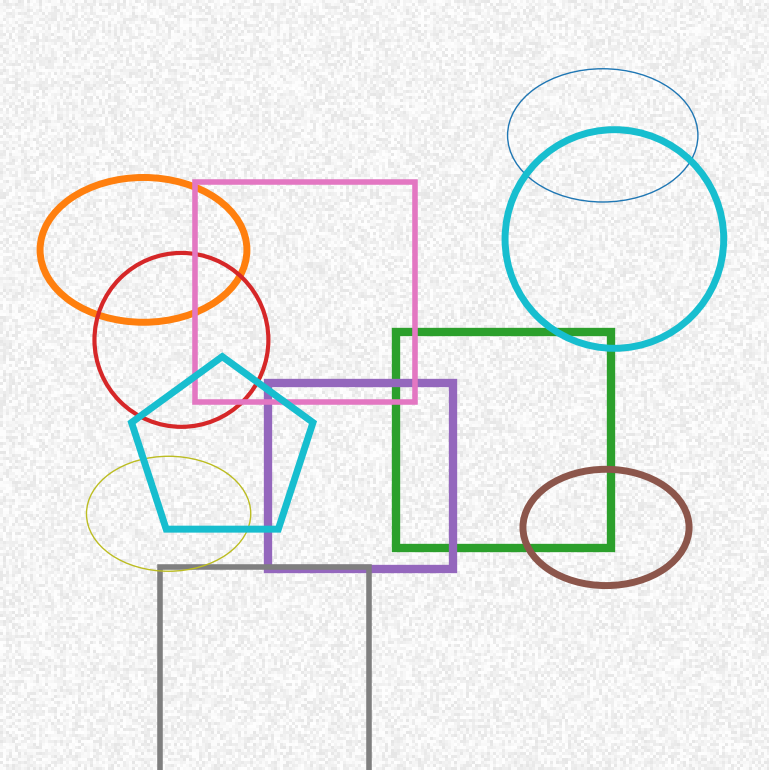[{"shape": "oval", "thickness": 0.5, "radius": 0.62, "center": [0.783, 0.824]}, {"shape": "oval", "thickness": 2.5, "radius": 0.67, "center": [0.186, 0.675]}, {"shape": "square", "thickness": 3, "radius": 0.7, "center": [0.654, 0.429]}, {"shape": "circle", "thickness": 1.5, "radius": 0.56, "center": [0.236, 0.559]}, {"shape": "square", "thickness": 3, "radius": 0.6, "center": [0.468, 0.381]}, {"shape": "oval", "thickness": 2.5, "radius": 0.54, "center": [0.787, 0.315]}, {"shape": "square", "thickness": 2, "radius": 0.71, "center": [0.396, 0.62]}, {"shape": "square", "thickness": 2, "radius": 0.68, "center": [0.343, 0.129]}, {"shape": "oval", "thickness": 0.5, "radius": 0.53, "center": [0.219, 0.333]}, {"shape": "pentagon", "thickness": 2.5, "radius": 0.62, "center": [0.289, 0.413]}, {"shape": "circle", "thickness": 2.5, "radius": 0.71, "center": [0.798, 0.69]}]